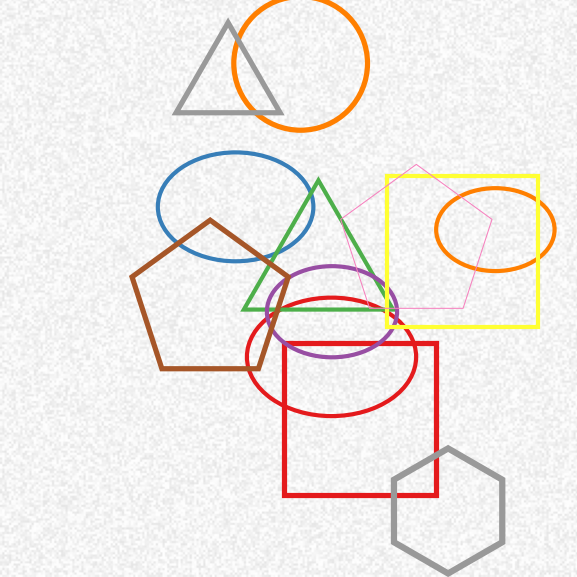[{"shape": "square", "thickness": 2.5, "radius": 0.66, "center": [0.623, 0.274]}, {"shape": "oval", "thickness": 2, "radius": 0.73, "center": [0.574, 0.381]}, {"shape": "oval", "thickness": 2, "radius": 0.67, "center": [0.408, 0.641]}, {"shape": "triangle", "thickness": 2, "radius": 0.75, "center": [0.551, 0.538]}, {"shape": "oval", "thickness": 2, "radius": 0.56, "center": [0.575, 0.459]}, {"shape": "oval", "thickness": 2, "radius": 0.51, "center": [0.858, 0.602]}, {"shape": "circle", "thickness": 2.5, "radius": 0.58, "center": [0.521, 0.889]}, {"shape": "square", "thickness": 2, "radius": 0.65, "center": [0.801, 0.564]}, {"shape": "pentagon", "thickness": 2.5, "radius": 0.71, "center": [0.364, 0.476]}, {"shape": "pentagon", "thickness": 0.5, "radius": 0.69, "center": [0.721, 0.577]}, {"shape": "hexagon", "thickness": 3, "radius": 0.54, "center": [0.776, 0.114]}, {"shape": "triangle", "thickness": 2.5, "radius": 0.52, "center": [0.395, 0.856]}]